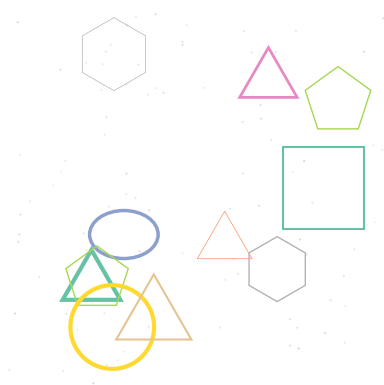[{"shape": "square", "thickness": 1.5, "radius": 0.53, "center": [0.84, 0.511]}, {"shape": "triangle", "thickness": 3, "radius": 0.43, "center": [0.238, 0.264]}, {"shape": "triangle", "thickness": 0.5, "radius": 0.41, "center": [0.584, 0.369]}, {"shape": "oval", "thickness": 2.5, "radius": 0.45, "center": [0.322, 0.391]}, {"shape": "triangle", "thickness": 2, "radius": 0.43, "center": [0.697, 0.79]}, {"shape": "pentagon", "thickness": 1, "radius": 0.45, "center": [0.878, 0.738]}, {"shape": "pentagon", "thickness": 1, "radius": 0.43, "center": [0.252, 0.276]}, {"shape": "circle", "thickness": 3, "radius": 0.54, "center": [0.292, 0.151]}, {"shape": "triangle", "thickness": 1.5, "radius": 0.56, "center": [0.4, 0.174]}, {"shape": "hexagon", "thickness": 0.5, "radius": 0.47, "center": [0.296, 0.859]}, {"shape": "hexagon", "thickness": 1, "radius": 0.42, "center": [0.72, 0.301]}]